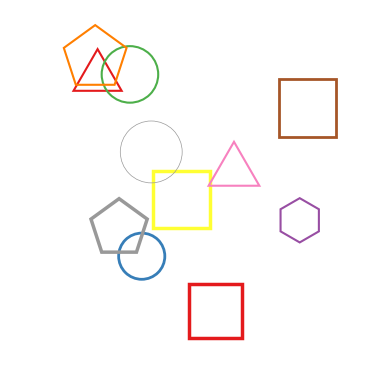[{"shape": "triangle", "thickness": 1.5, "radius": 0.36, "center": [0.253, 0.8]}, {"shape": "square", "thickness": 2.5, "radius": 0.35, "center": [0.56, 0.192]}, {"shape": "circle", "thickness": 2, "radius": 0.3, "center": [0.368, 0.335]}, {"shape": "circle", "thickness": 1.5, "radius": 0.37, "center": [0.338, 0.807]}, {"shape": "hexagon", "thickness": 1.5, "radius": 0.29, "center": [0.778, 0.428]}, {"shape": "pentagon", "thickness": 1.5, "radius": 0.43, "center": [0.247, 0.849]}, {"shape": "square", "thickness": 2.5, "radius": 0.37, "center": [0.471, 0.481]}, {"shape": "square", "thickness": 2, "radius": 0.37, "center": [0.799, 0.72]}, {"shape": "triangle", "thickness": 1.5, "radius": 0.38, "center": [0.608, 0.556]}, {"shape": "pentagon", "thickness": 2.5, "radius": 0.38, "center": [0.309, 0.407]}, {"shape": "circle", "thickness": 0.5, "radius": 0.4, "center": [0.393, 0.605]}]